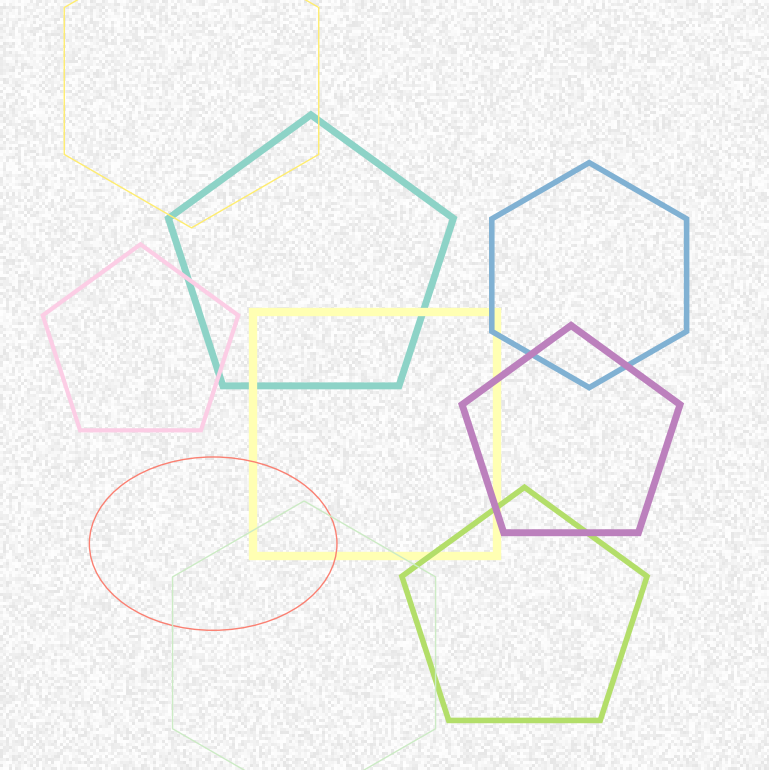[{"shape": "pentagon", "thickness": 2.5, "radius": 0.97, "center": [0.404, 0.656]}, {"shape": "square", "thickness": 3, "radius": 0.79, "center": [0.487, 0.437]}, {"shape": "oval", "thickness": 0.5, "radius": 0.8, "center": [0.277, 0.294]}, {"shape": "hexagon", "thickness": 2, "radius": 0.73, "center": [0.765, 0.643]}, {"shape": "pentagon", "thickness": 2, "radius": 0.84, "center": [0.681, 0.2]}, {"shape": "pentagon", "thickness": 1.5, "radius": 0.67, "center": [0.182, 0.549]}, {"shape": "pentagon", "thickness": 2.5, "radius": 0.74, "center": [0.742, 0.429]}, {"shape": "hexagon", "thickness": 0.5, "radius": 0.99, "center": [0.395, 0.152]}, {"shape": "hexagon", "thickness": 0.5, "radius": 0.95, "center": [0.249, 0.895]}]